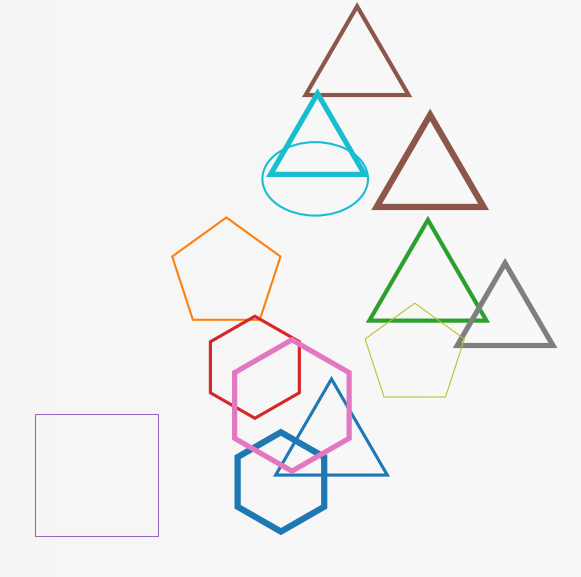[{"shape": "hexagon", "thickness": 3, "radius": 0.43, "center": [0.483, 0.165]}, {"shape": "triangle", "thickness": 1.5, "radius": 0.55, "center": [0.57, 0.232]}, {"shape": "pentagon", "thickness": 1, "radius": 0.49, "center": [0.389, 0.525]}, {"shape": "triangle", "thickness": 2, "radius": 0.58, "center": [0.736, 0.502]}, {"shape": "hexagon", "thickness": 1.5, "radius": 0.44, "center": [0.439, 0.363]}, {"shape": "square", "thickness": 0.5, "radius": 0.53, "center": [0.166, 0.177]}, {"shape": "triangle", "thickness": 3, "radius": 0.53, "center": [0.74, 0.694]}, {"shape": "triangle", "thickness": 2, "radius": 0.51, "center": [0.614, 0.886]}, {"shape": "hexagon", "thickness": 2.5, "radius": 0.57, "center": [0.502, 0.297]}, {"shape": "triangle", "thickness": 2.5, "radius": 0.48, "center": [0.869, 0.448]}, {"shape": "pentagon", "thickness": 0.5, "radius": 0.45, "center": [0.714, 0.384]}, {"shape": "oval", "thickness": 1, "radius": 0.45, "center": [0.542, 0.689]}, {"shape": "triangle", "thickness": 2.5, "radius": 0.47, "center": [0.546, 0.744]}]